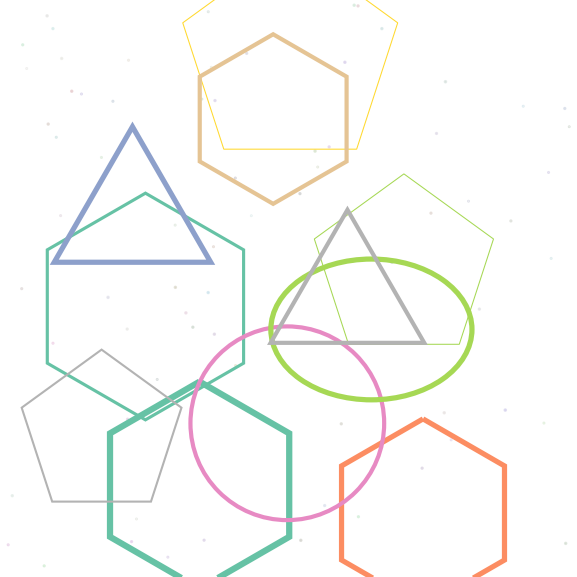[{"shape": "hexagon", "thickness": 3, "radius": 0.9, "center": [0.346, 0.159]}, {"shape": "hexagon", "thickness": 1.5, "radius": 0.98, "center": [0.252, 0.468]}, {"shape": "hexagon", "thickness": 2.5, "radius": 0.81, "center": [0.732, 0.111]}, {"shape": "triangle", "thickness": 2.5, "radius": 0.78, "center": [0.229, 0.623]}, {"shape": "circle", "thickness": 2, "radius": 0.84, "center": [0.498, 0.266]}, {"shape": "oval", "thickness": 2.5, "radius": 0.87, "center": [0.643, 0.429]}, {"shape": "pentagon", "thickness": 0.5, "radius": 0.82, "center": [0.699, 0.535]}, {"shape": "pentagon", "thickness": 0.5, "radius": 0.98, "center": [0.503, 0.899]}, {"shape": "hexagon", "thickness": 2, "radius": 0.73, "center": [0.473, 0.793]}, {"shape": "triangle", "thickness": 2, "radius": 0.77, "center": [0.602, 0.482]}, {"shape": "pentagon", "thickness": 1, "radius": 0.73, "center": [0.176, 0.248]}]